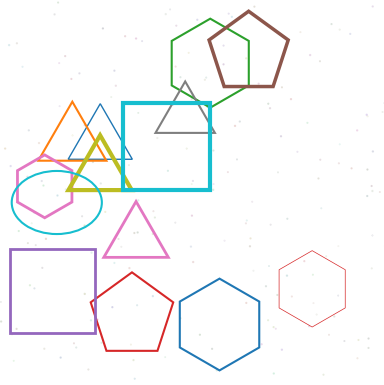[{"shape": "hexagon", "thickness": 1.5, "radius": 0.6, "center": [0.57, 0.157]}, {"shape": "triangle", "thickness": 1, "radius": 0.48, "center": [0.26, 0.634]}, {"shape": "triangle", "thickness": 1.5, "radius": 0.51, "center": [0.188, 0.634]}, {"shape": "hexagon", "thickness": 1.5, "radius": 0.58, "center": [0.546, 0.836]}, {"shape": "pentagon", "thickness": 1.5, "radius": 0.56, "center": [0.343, 0.18]}, {"shape": "hexagon", "thickness": 0.5, "radius": 0.5, "center": [0.811, 0.25]}, {"shape": "square", "thickness": 2, "radius": 0.55, "center": [0.136, 0.244]}, {"shape": "pentagon", "thickness": 2.5, "radius": 0.54, "center": [0.646, 0.863]}, {"shape": "triangle", "thickness": 2, "radius": 0.48, "center": [0.353, 0.38]}, {"shape": "hexagon", "thickness": 2, "radius": 0.41, "center": [0.116, 0.516]}, {"shape": "triangle", "thickness": 1.5, "radius": 0.45, "center": [0.481, 0.699]}, {"shape": "triangle", "thickness": 3, "radius": 0.47, "center": [0.26, 0.554]}, {"shape": "square", "thickness": 3, "radius": 0.56, "center": [0.432, 0.619]}, {"shape": "oval", "thickness": 1.5, "radius": 0.59, "center": [0.148, 0.474]}]